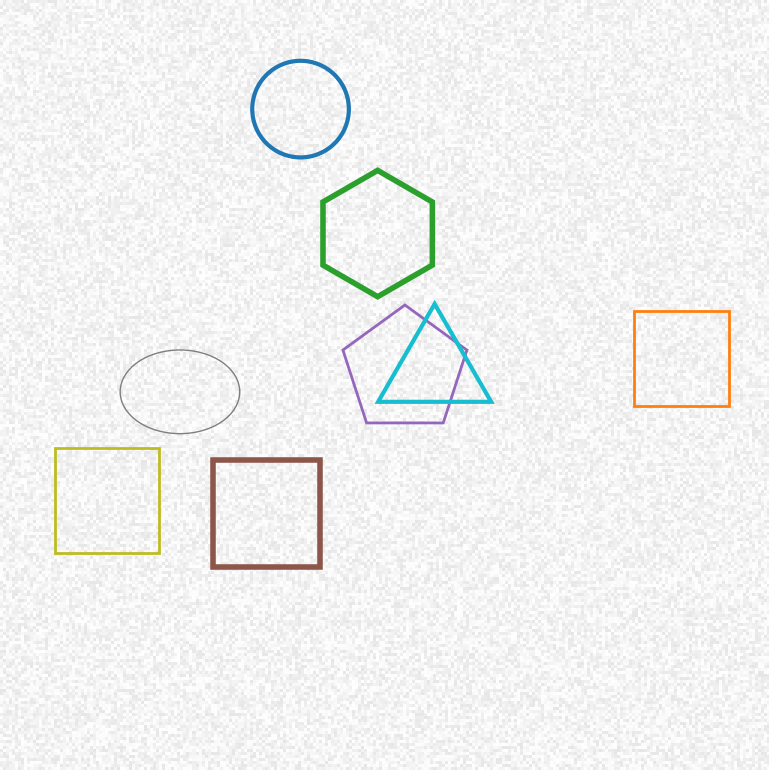[{"shape": "circle", "thickness": 1.5, "radius": 0.31, "center": [0.39, 0.858]}, {"shape": "square", "thickness": 1, "radius": 0.31, "center": [0.885, 0.535]}, {"shape": "hexagon", "thickness": 2, "radius": 0.41, "center": [0.49, 0.697]}, {"shape": "pentagon", "thickness": 1, "radius": 0.42, "center": [0.526, 0.519]}, {"shape": "square", "thickness": 2, "radius": 0.35, "center": [0.346, 0.333]}, {"shape": "oval", "thickness": 0.5, "radius": 0.39, "center": [0.234, 0.491]}, {"shape": "square", "thickness": 1, "radius": 0.34, "center": [0.139, 0.35]}, {"shape": "triangle", "thickness": 1.5, "radius": 0.42, "center": [0.564, 0.521]}]